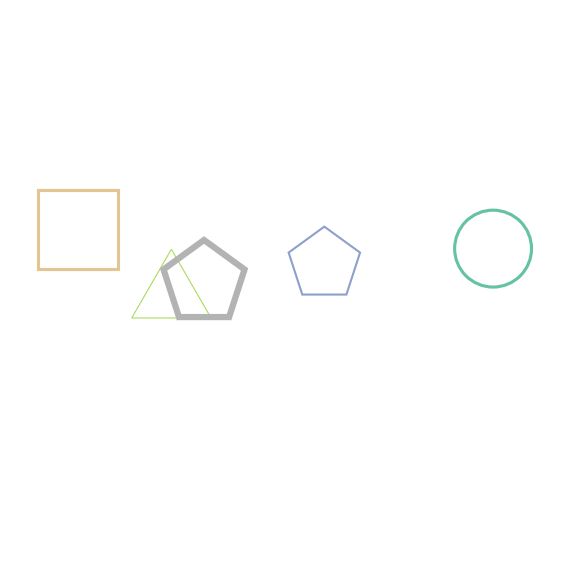[{"shape": "circle", "thickness": 1.5, "radius": 0.33, "center": [0.854, 0.569]}, {"shape": "pentagon", "thickness": 1, "radius": 0.33, "center": [0.562, 0.542]}, {"shape": "triangle", "thickness": 0.5, "radius": 0.4, "center": [0.297, 0.488]}, {"shape": "square", "thickness": 1.5, "radius": 0.34, "center": [0.135, 0.601]}, {"shape": "pentagon", "thickness": 3, "radius": 0.37, "center": [0.353, 0.51]}]